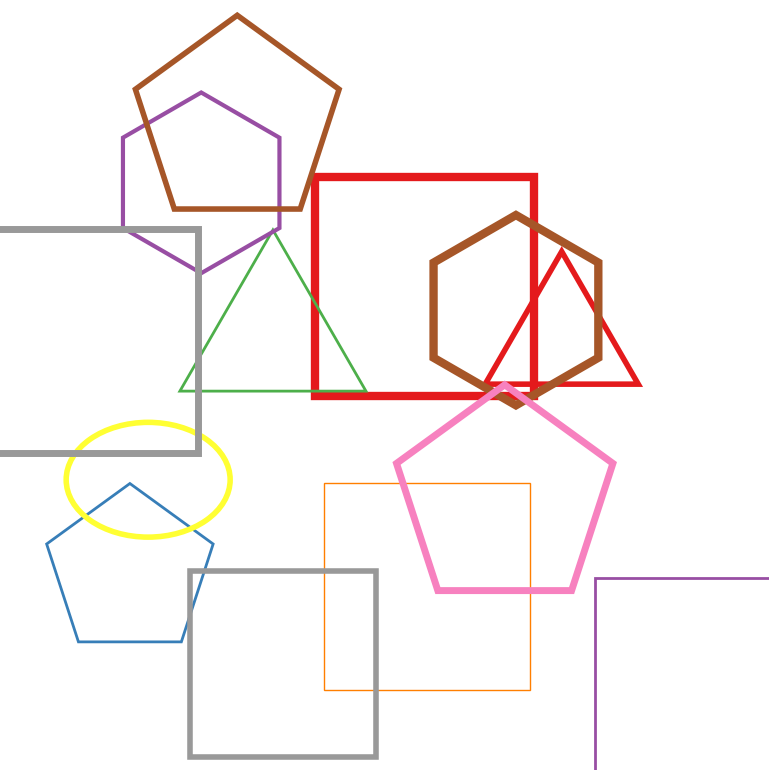[{"shape": "square", "thickness": 3, "radius": 0.71, "center": [0.552, 0.628]}, {"shape": "triangle", "thickness": 2, "radius": 0.57, "center": [0.729, 0.558]}, {"shape": "pentagon", "thickness": 1, "radius": 0.57, "center": [0.169, 0.258]}, {"shape": "triangle", "thickness": 1, "radius": 0.7, "center": [0.354, 0.562]}, {"shape": "square", "thickness": 1, "radius": 0.64, "center": [0.9, 0.122]}, {"shape": "hexagon", "thickness": 1.5, "radius": 0.59, "center": [0.261, 0.763]}, {"shape": "square", "thickness": 0.5, "radius": 0.67, "center": [0.554, 0.238]}, {"shape": "oval", "thickness": 2, "radius": 0.53, "center": [0.192, 0.377]}, {"shape": "hexagon", "thickness": 3, "radius": 0.62, "center": [0.67, 0.597]}, {"shape": "pentagon", "thickness": 2, "radius": 0.7, "center": [0.308, 0.841]}, {"shape": "pentagon", "thickness": 2.5, "radius": 0.74, "center": [0.655, 0.353]}, {"shape": "square", "thickness": 2.5, "radius": 0.73, "center": [0.112, 0.557]}, {"shape": "square", "thickness": 2, "radius": 0.6, "center": [0.368, 0.137]}]